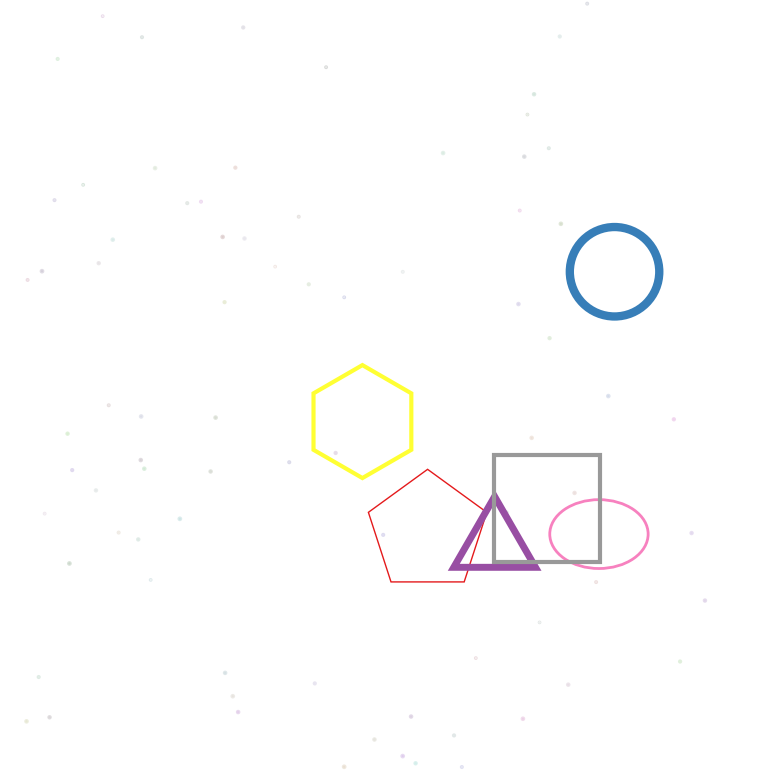[{"shape": "pentagon", "thickness": 0.5, "radius": 0.4, "center": [0.555, 0.31]}, {"shape": "circle", "thickness": 3, "radius": 0.29, "center": [0.798, 0.647]}, {"shape": "triangle", "thickness": 2.5, "radius": 0.31, "center": [0.642, 0.294]}, {"shape": "hexagon", "thickness": 1.5, "radius": 0.37, "center": [0.471, 0.452]}, {"shape": "oval", "thickness": 1, "radius": 0.32, "center": [0.778, 0.306]}, {"shape": "square", "thickness": 1.5, "radius": 0.35, "center": [0.71, 0.34]}]